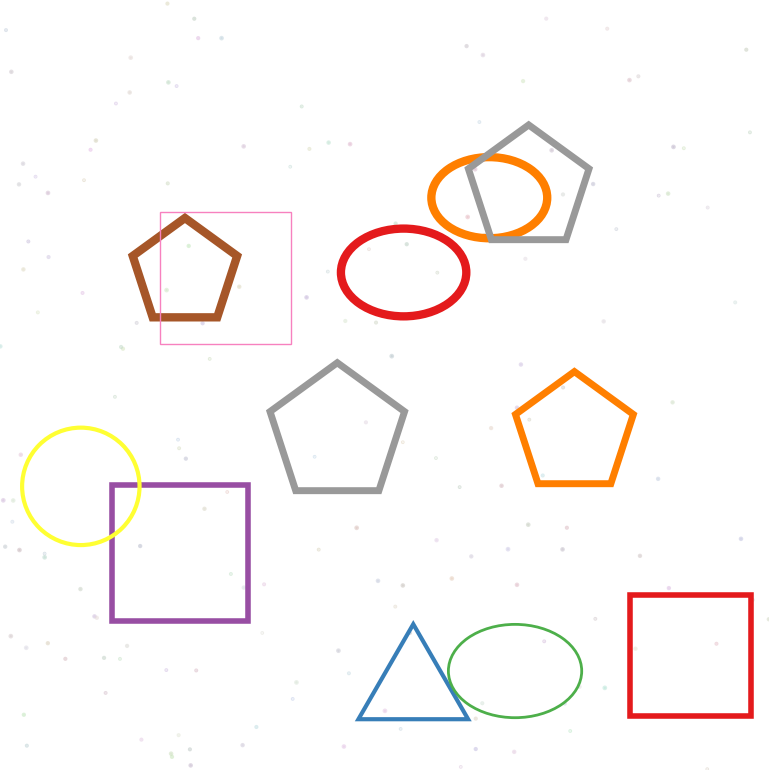[{"shape": "square", "thickness": 2, "radius": 0.39, "center": [0.897, 0.148]}, {"shape": "oval", "thickness": 3, "radius": 0.41, "center": [0.524, 0.646]}, {"shape": "triangle", "thickness": 1.5, "radius": 0.41, "center": [0.537, 0.107]}, {"shape": "oval", "thickness": 1, "radius": 0.43, "center": [0.669, 0.129]}, {"shape": "square", "thickness": 2, "radius": 0.44, "center": [0.233, 0.282]}, {"shape": "oval", "thickness": 3, "radius": 0.38, "center": [0.635, 0.743]}, {"shape": "pentagon", "thickness": 2.5, "radius": 0.4, "center": [0.746, 0.437]}, {"shape": "circle", "thickness": 1.5, "radius": 0.38, "center": [0.105, 0.368]}, {"shape": "pentagon", "thickness": 3, "radius": 0.36, "center": [0.24, 0.646]}, {"shape": "square", "thickness": 0.5, "radius": 0.43, "center": [0.293, 0.639]}, {"shape": "pentagon", "thickness": 2.5, "radius": 0.46, "center": [0.438, 0.437]}, {"shape": "pentagon", "thickness": 2.5, "radius": 0.41, "center": [0.687, 0.755]}]